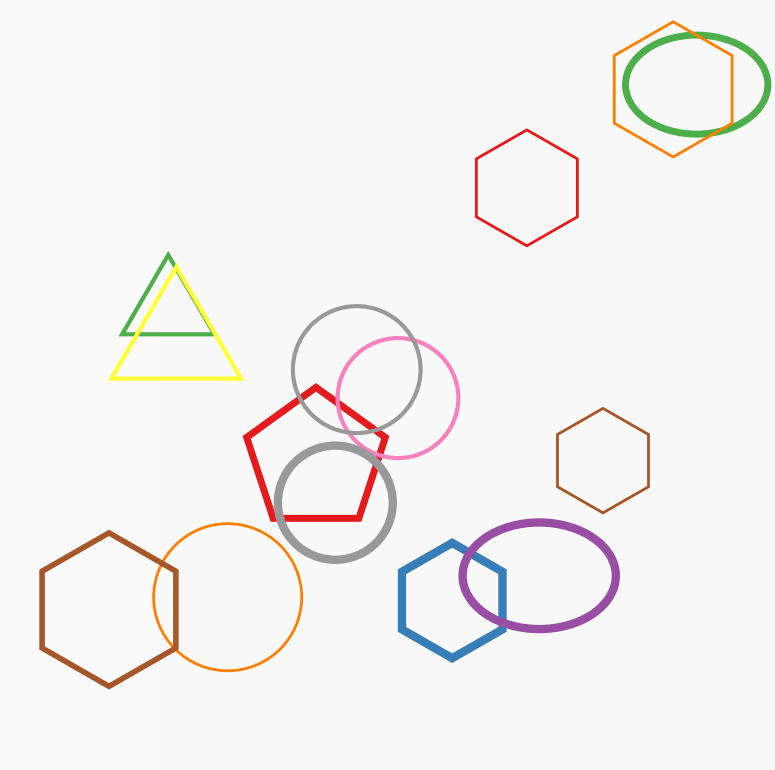[{"shape": "hexagon", "thickness": 1, "radius": 0.38, "center": [0.68, 0.756]}, {"shape": "pentagon", "thickness": 2.5, "radius": 0.47, "center": [0.408, 0.403]}, {"shape": "hexagon", "thickness": 3, "radius": 0.37, "center": [0.584, 0.22]}, {"shape": "oval", "thickness": 2.5, "radius": 0.46, "center": [0.899, 0.89]}, {"shape": "triangle", "thickness": 1.5, "radius": 0.34, "center": [0.217, 0.6]}, {"shape": "oval", "thickness": 3, "radius": 0.49, "center": [0.696, 0.252]}, {"shape": "circle", "thickness": 1, "radius": 0.48, "center": [0.294, 0.224]}, {"shape": "hexagon", "thickness": 1, "radius": 0.44, "center": [0.869, 0.884]}, {"shape": "triangle", "thickness": 1.5, "radius": 0.48, "center": [0.227, 0.557]}, {"shape": "hexagon", "thickness": 1, "radius": 0.34, "center": [0.778, 0.402]}, {"shape": "hexagon", "thickness": 2, "radius": 0.5, "center": [0.141, 0.208]}, {"shape": "circle", "thickness": 1.5, "radius": 0.39, "center": [0.514, 0.483]}, {"shape": "circle", "thickness": 1.5, "radius": 0.41, "center": [0.46, 0.52]}, {"shape": "circle", "thickness": 3, "radius": 0.37, "center": [0.433, 0.347]}]